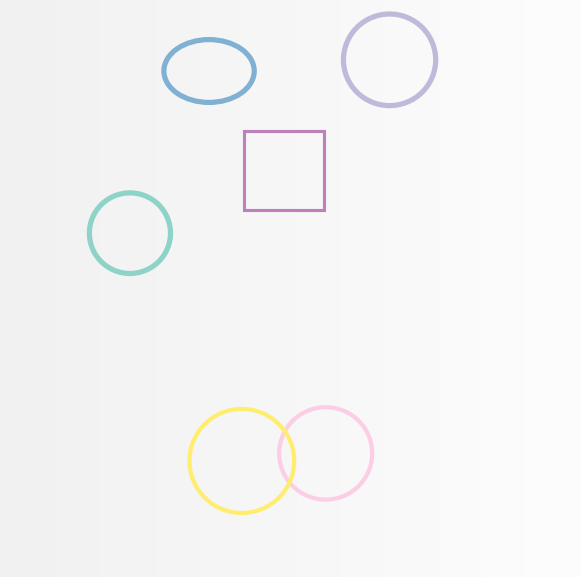[{"shape": "circle", "thickness": 2.5, "radius": 0.35, "center": [0.224, 0.595]}, {"shape": "circle", "thickness": 2.5, "radius": 0.4, "center": [0.67, 0.896]}, {"shape": "oval", "thickness": 2.5, "radius": 0.39, "center": [0.36, 0.876]}, {"shape": "circle", "thickness": 2, "radius": 0.4, "center": [0.56, 0.214]}, {"shape": "square", "thickness": 1.5, "radius": 0.34, "center": [0.488, 0.704]}, {"shape": "circle", "thickness": 2, "radius": 0.45, "center": [0.416, 0.201]}]